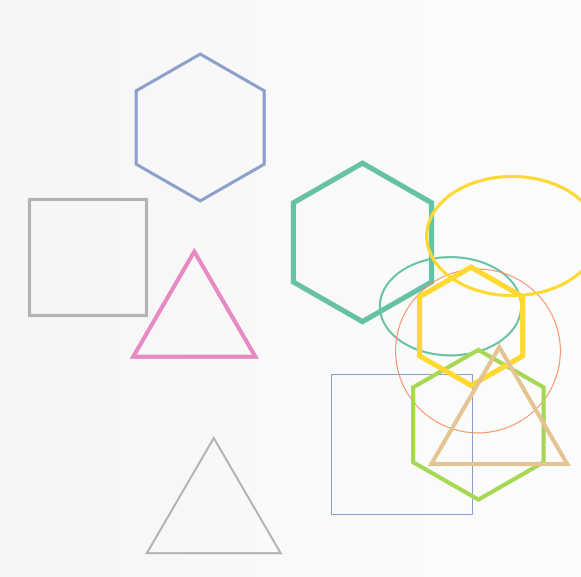[{"shape": "hexagon", "thickness": 2.5, "radius": 0.69, "center": [0.624, 0.579]}, {"shape": "oval", "thickness": 1, "radius": 0.61, "center": [0.775, 0.469]}, {"shape": "circle", "thickness": 0.5, "radius": 0.71, "center": [0.822, 0.391]}, {"shape": "square", "thickness": 0.5, "radius": 0.61, "center": [0.69, 0.23]}, {"shape": "hexagon", "thickness": 1.5, "radius": 0.64, "center": [0.344, 0.778]}, {"shape": "triangle", "thickness": 2, "radius": 0.61, "center": [0.334, 0.442]}, {"shape": "hexagon", "thickness": 2, "radius": 0.65, "center": [0.823, 0.264]}, {"shape": "hexagon", "thickness": 2.5, "radius": 0.51, "center": [0.811, 0.434]}, {"shape": "oval", "thickness": 1.5, "radius": 0.74, "center": [0.881, 0.59]}, {"shape": "triangle", "thickness": 2, "radius": 0.67, "center": [0.859, 0.263]}, {"shape": "square", "thickness": 1.5, "radius": 0.5, "center": [0.151, 0.554]}, {"shape": "triangle", "thickness": 1, "radius": 0.66, "center": [0.368, 0.108]}]